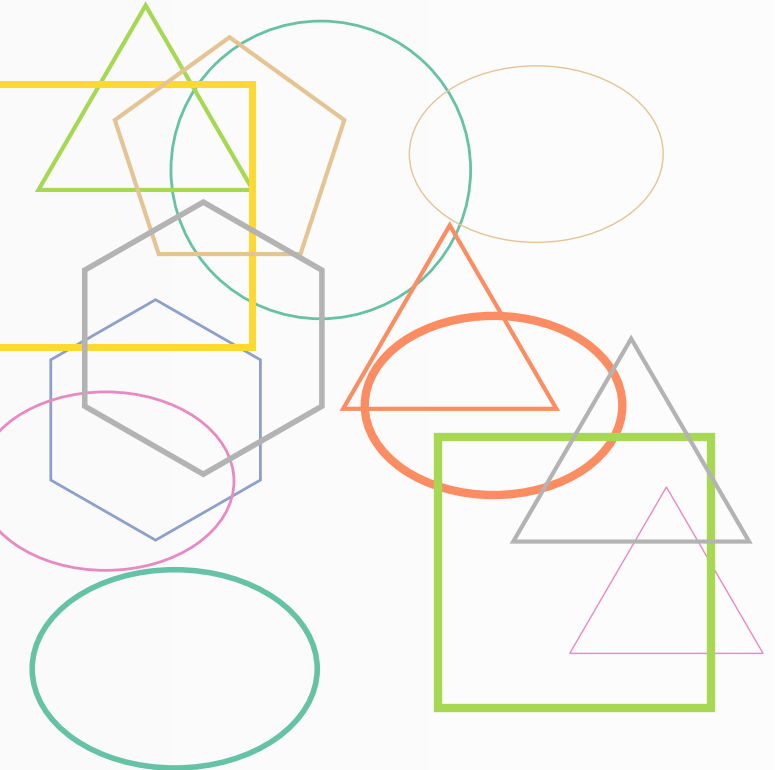[{"shape": "oval", "thickness": 2, "radius": 0.92, "center": [0.225, 0.131]}, {"shape": "circle", "thickness": 1, "radius": 0.97, "center": [0.414, 0.779]}, {"shape": "triangle", "thickness": 1.5, "radius": 0.79, "center": [0.58, 0.549]}, {"shape": "oval", "thickness": 3, "radius": 0.83, "center": [0.637, 0.473]}, {"shape": "hexagon", "thickness": 1, "radius": 0.78, "center": [0.201, 0.455]}, {"shape": "triangle", "thickness": 0.5, "radius": 0.72, "center": [0.86, 0.223]}, {"shape": "oval", "thickness": 1, "radius": 0.83, "center": [0.136, 0.375]}, {"shape": "square", "thickness": 3, "radius": 0.88, "center": [0.741, 0.256]}, {"shape": "triangle", "thickness": 1.5, "radius": 0.8, "center": [0.188, 0.833]}, {"shape": "square", "thickness": 2.5, "radius": 0.85, "center": [0.154, 0.721]}, {"shape": "pentagon", "thickness": 1.5, "radius": 0.78, "center": [0.296, 0.796]}, {"shape": "oval", "thickness": 0.5, "radius": 0.82, "center": [0.692, 0.8]}, {"shape": "triangle", "thickness": 1.5, "radius": 0.88, "center": [0.814, 0.385]}, {"shape": "hexagon", "thickness": 2, "radius": 0.88, "center": [0.262, 0.561]}]